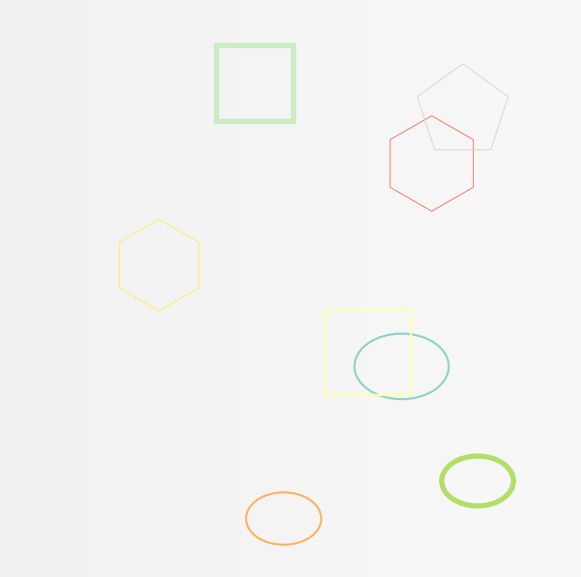[{"shape": "oval", "thickness": 1, "radius": 0.41, "center": [0.691, 0.365]}, {"shape": "square", "thickness": 1, "radius": 0.37, "center": [0.633, 0.388]}, {"shape": "hexagon", "thickness": 0.5, "radius": 0.41, "center": [0.743, 0.716]}, {"shape": "oval", "thickness": 1, "radius": 0.32, "center": [0.488, 0.101]}, {"shape": "oval", "thickness": 2.5, "radius": 0.31, "center": [0.822, 0.166]}, {"shape": "pentagon", "thickness": 0.5, "radius": 0.41, "center": [0.796, 0.806]}, {"shape": "square", "thickness": 2.5, "radius": 0.33, "center": [0.438, 0.855]}, {"shape": "hexagon", "thickness": 0.5, "radius": 0.4, "center": [0.274, 0.54]}]